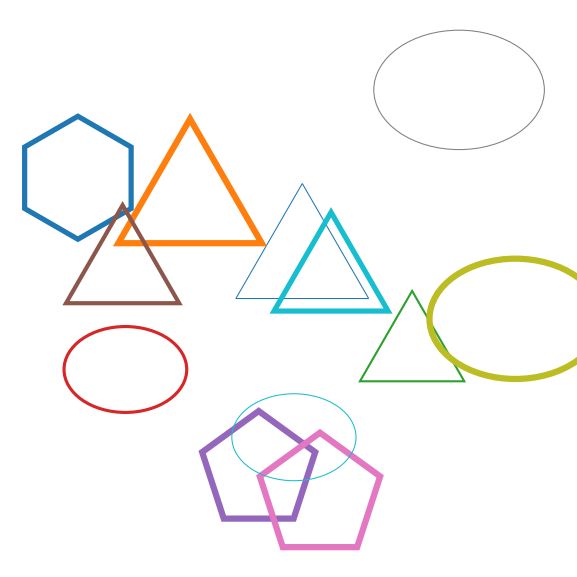[{"shape": "triangle", "thickness": 0.5, "radius": 0.66, "center": [0.523, 0.549]}, {"shape": "hexagon", "thickness": 2.5, "radius": 0.53, "center": [0.135, 0.691]}, {"shape": "triangle", "thickness": 3, "radius": 0.72, "center": [0.329, 0.65]}, {"shape": "triangle", "thickness": 1, "radius": 0.52, "center": [0.714, 0.391]}, {"shape": "oval", "thickness": 1.5, "radius": 0.53, "center": [0.217, 0.359]}, {"shape": "pentagon", "thickness": 3, "radius": 0.51, "center": [0.448, 0.184]}, {"shape": "triangle", "thickness": 2, "radius": 0.57, "center": [0.212, 0.531]}, {"shape": "pentagon", "thickness": 3, "radius": 0.55, "center": [0.554, 0.14]}, {"shape": "oval", "thickness": 0.5, "radius": 0.74, "center": [0.795, 0.843]}, {"shape": "oval", "thickness": 3, "radius": 0.74, "center": [0.892, 0.447]}, {"shape": "triangle", "thickness": 2.5, "radius": 0.57, "center": [0.573, 0.518]}, {"shape": "oval", "thickness": 0.5, "radius": 0.54, "center": [0.509, 0.242]}]